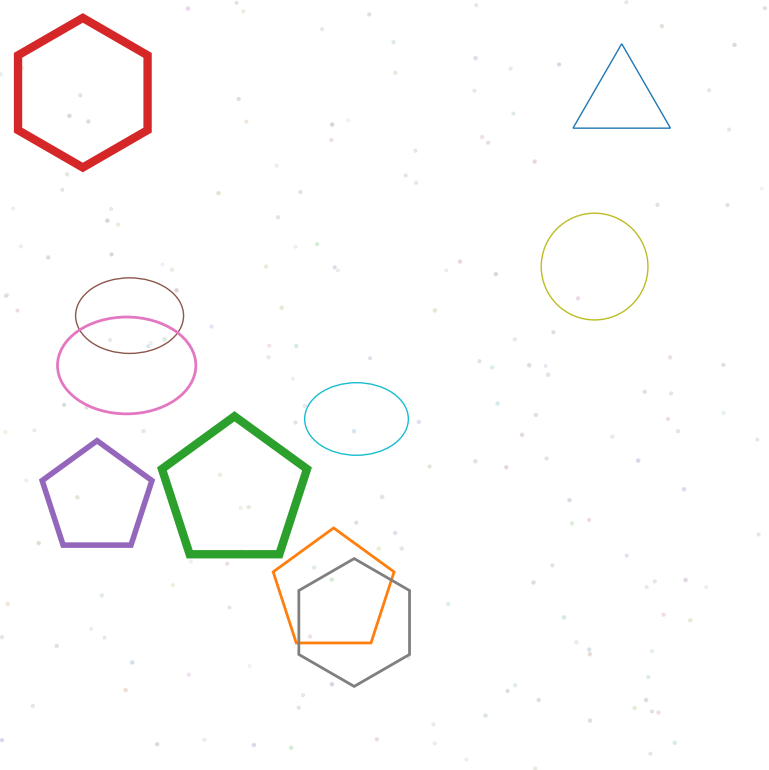[{"shape": "triangle", "thickness": 0.5, "radius": 0.37, "center": [0.807, 0.87]}, {"shape": "pentagon", "thickness": 1, "radius": 0.41, "center": [0.433, 0.232]}, {"shape": "pentagon", "thickness": 3, "radius": 0.5, "center": [0.305, 0.36]}, {"shape": "hexagon", "thickness": 3, "radius": 0.49, "center": [0.108, 0.88]}, {"shape": "pentagon", "thickness": 2, "radius": 0.37, "center": [0.126, 0.353]}, {"shape": "oval", "thickness": 0.5, "radius": 0.35, "center": [0.168, 0.59]}, {"shape": "oval", "thickness": 1, "radius": 0.45, "center": [0.165, 0.525]}, {"shape": "hexagon", "thickness": 1, "radius": 0.41, "center": [0.46, 0.192]}, {"shape": "circle", "thickness": 0.5, "radius": 0.35, "center": [0.772, 0.654]}, {"shape": "oval", "thickness": 0.5, "radius": 0.34, "center": [0.463, 0.456]}]